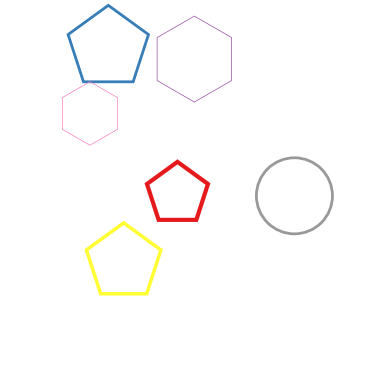[{"shape": "pentagon", "thickness": 3, "radius": 0.42, "center": [0.461, 0.496]}, {"shape": "pentagon", "thickness": 2, "radius": 0.55, "center": [0.281, 0.876]}, {"shape": "hexagon", "thickness": 0.5, "radius": 0.56, "center": [0.505, 0.847]}, {"shape": "pentagon", "thickness": 2.5, "radius": 0.51, "center": [0.321, 0.319]}, {"shape": "hexagon", "thickness": 0.5, "radius": 0.41, "center": [0.234, 0.705]}, {"shape": "circle", "thickness": 2, "radius": 0.49, "center": [0.765, 0.491]}]